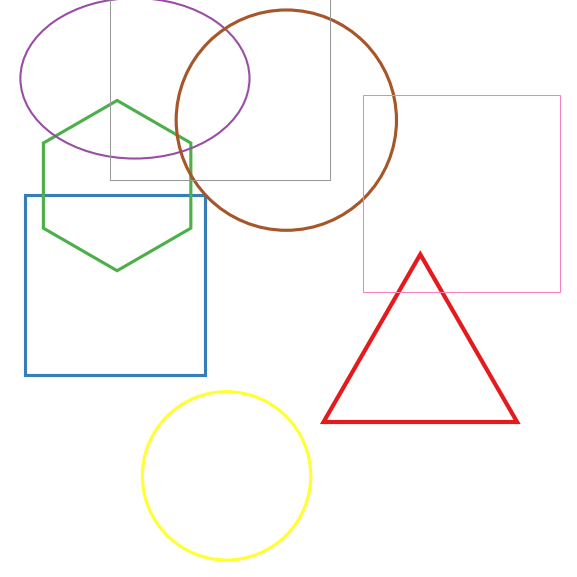[{"shape": "triangle", "thickness": 2, "radius": 0.97, "center": [0.728, 0.365]}, {"shape": "square", "thickness": 1.5, "radius": 0.78, "center": [0.199, 0.506]}, {"shape": "hexagon", "thickness": 1.5, "radius": 0.74, "center": [0.203, 0.678]}, {"shape": "oval", "thickness": 1, "radius": 0.99, "center": [0.234, 0.863]}, {"shape": "circle", "thickness": 1.5, "radius": 0.73, "center": [0.392, 0.175]}, {"shape": "circle", "thickness": 1.5, "radius": 0.95, "center": [0.496, 0.791]}, {"shape": "square", "thickness": 0.5, "radius": 0.85, "center": [0.799, 0.664]}, {"shape": "square", "thickness": 0.5, "radius": 0.95, "center": [0.381, 0.878]}]